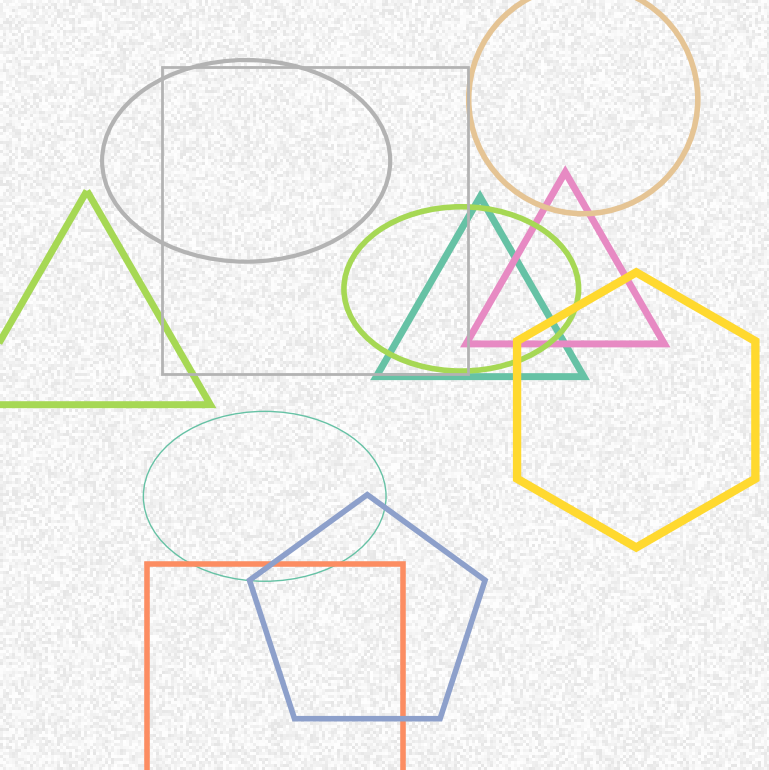[{"shape": "oval", "thickness": 0.5, "radius": 0.79, "center": [0.344, 0.355]}, {"shape": "triangle", "thickness": 2.5, "radius": 0.78, "center": [0.623, 0.589]}, {"shape": "square", "thickness": 2, "radius": 0.83, "center": [0.357, 0.101]}, {"shape": "pentagon", "thickness": 2, "radius": 0.8, "center": [0.477, 0.197]}, {"shape": "triangle", "thickness": 2.5, "radius": 0.74, "center": [0.734, 0.628]}, {"shape": "triangle", "thickness": 2.5, "radius": 0.93, "center": [0.113, 0.567]}, {"shape": "oval", "thickness": 2, "radius": 0.76, "center": [0.599, 0.625]}, {"shape": "hexagon", "thickness": 3, "radius": 0.89, "center": [0.826, 0.468]}, {"shape": "circle", "thickness": 2, "radius": 0.74, "center": [0.757, 0.871]}, {"shape": "oval", "thickness": 1.5, "radius": 0.94, "center": [0.32, 0.791]}, {"shape": "square", "thickness": 1, "radius": 0.99, "center": [0.409, 0.714]}]